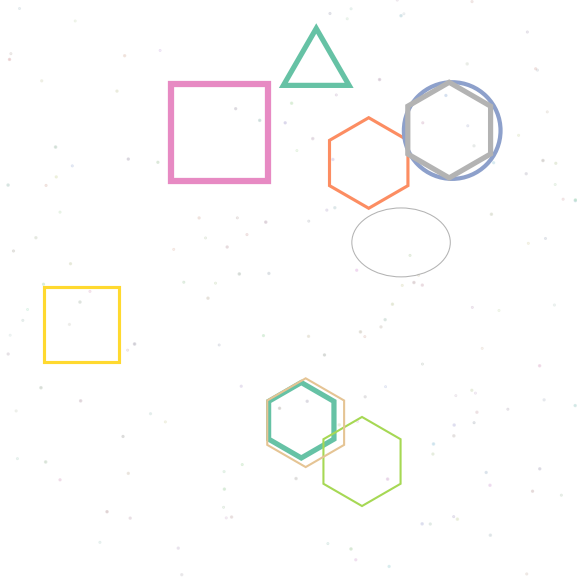[{"shape": "hexagon", "thickness": 2.5, "radius": 0.33, "center": [0.522, 0.271]}, {"shape": "triangle", "thickness": 2.5, "radius": 0.33, "center": [0.548, 0.884]}, {"shape": "hexagon", "thickness": 1.5, "radius": 0.39, "center": [0.638, 0.717]}, {"shape": "circle", "thickness": 2, "radius": 0.42, "center": [0.783, 0.773]}, {"shape": "square", "thickness": 3, "radius": 0.42, "center": [0.38, 0.77]}, {"shape": "hexagon", "thickness": 1, "radius": 0.39, "center": [0.627, 0.2]}, {"shape": "square", "thickness": 1.5, "radius": 0.33, "center": [0.141, 0.438]}, {"shape": "hexagon", "thickness": 1, "radius": 0.38, "center": [0.529, 0.267]}, {"shape": "oval", "thickness": 0.5, "radius": 0.43, "center": [0.694, 0.579]}, {"shape": "hexagon", "thickness": 2.5, "radius": 0.41, "center": [0.778, 0.774]}]